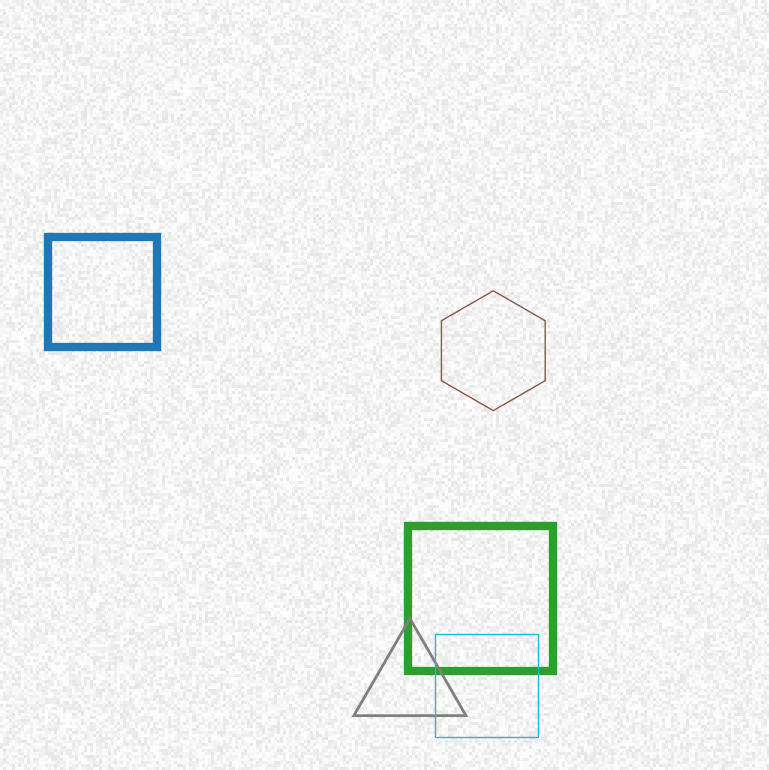[{"shape": "square", "thickness": 3, "radius": 0.35, "center": [0.133, 0.621]}, {"shape": "square", "thickness": 3, "radius": 0.47, "center": [0.624, 0.223]}, {"shape": "hexagon", "thickness": 0.5, "radius": 0.39, "center": [0.641, 0.545]}, {"shape": "triangle", "thickness": 1, "radius": 0.42, "center": [0.532, 0.113]}, {"shape": "square", "thickness": 0.5, "radius": 0.34, "center": [0.632, 0.11]}]